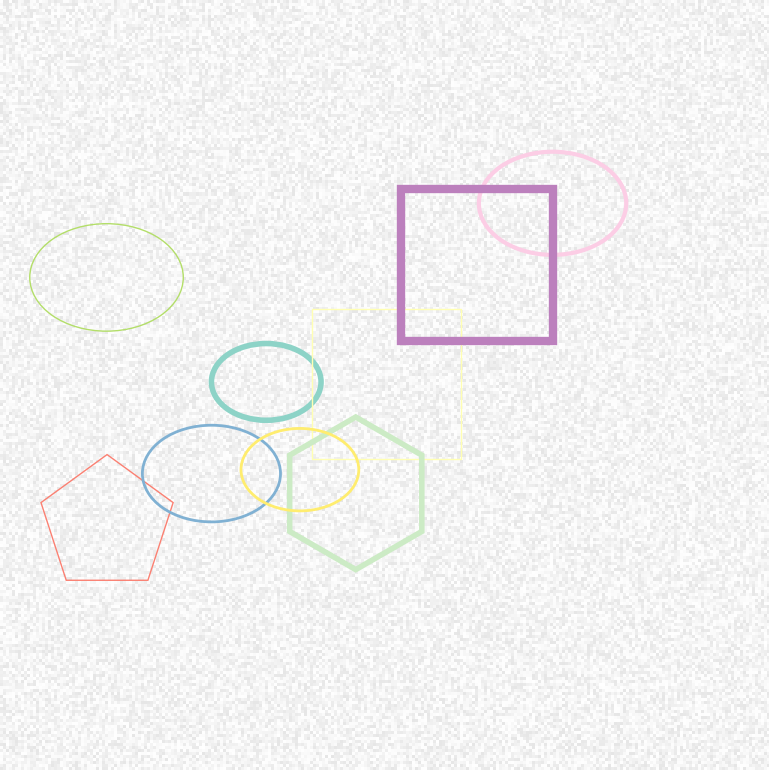[{"shape": "oval", "thickness": 2, "radius": 0.36, "center": [0.346, 0.504]}, {"shape": "square", "thickness": 0.5, "radius": 0.48, "center": [0.502, 0.501]}, {"shape": "pentagon", "thickness": 0.5, "radius": 0.45, "center": [0.139, 0.319]}, {"shape": "oval", "thickness": 1, "radius": 0.45, "center": [0.275, 0.385]}, {"shape": "oval", "thickness": 0.5, "radius": 0.5, "center": [0.138, 0.64]}, {"shape": "oval", "thickness": 1.5, "radius": 0.48, "center": [0.718, 0.736]}, {"shape": "square", "thickness": 3, "radius": 0.49, "center": [0.619, 0.656]}, {"shape": "hexagon", "thickness": 2, "radius": 0.5, "center": [0.462, 0.359]}, {"shape": "oval", "thickness": 1, "radius": 0.38, "center": [0.389, 0.39]}]